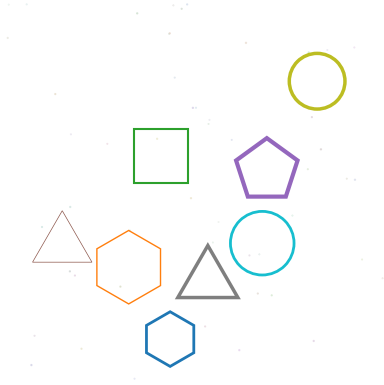[{"shape": "hexagon", "thickness": 2, "radius": 0.35, "center": [0.442, 0.119]}, {"shape": "hexagon", "thickness": 1, "radius": 0.48, "center": [0.334, 0.306]}, {"shape": "square", "thickness": 1.5, "radius": 0.35, "center": [0.419, 0.594]}, {"shape": "pentagon", "thickness": 3, "radius": 0.42, "center": [0.693, 0.557]}, {"shape": "triangle", "thickness": 0.5, "radius": 0.45, "center": [0.162, 0.364]}, {"shape": "triangle", "thickness": 2.5, "radius": 0.45, "center": [0.54, 0.272]}, {"shape": "circle", "thickness": 2.5, "radius": 0.36, "center": [0.824, 0.789]}, {"shape": "circle", "thickness": 2, "radius": 0.41, "center": [0.681, 0.368]}]